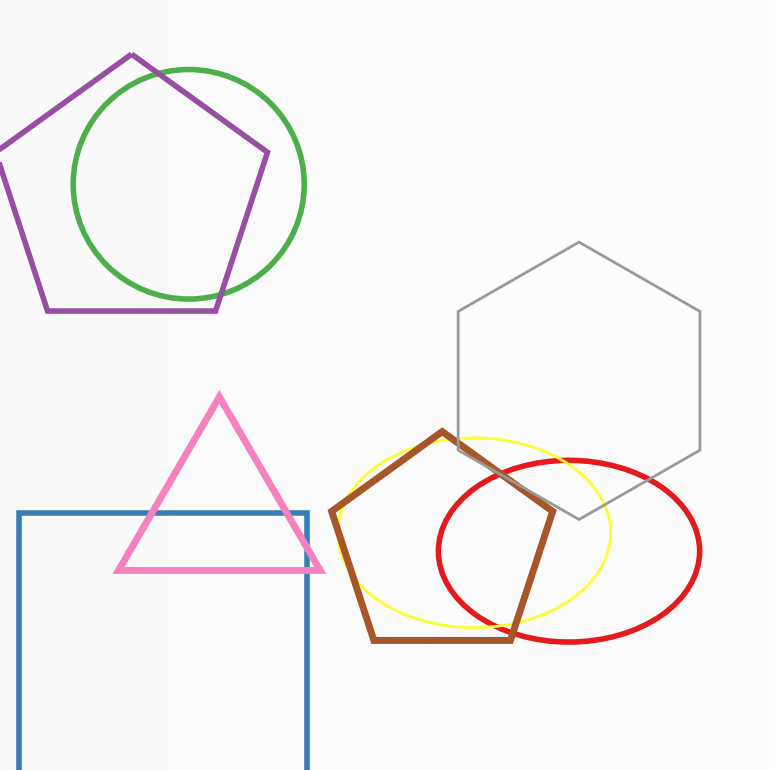[{"shape": "oval", "thickness": 2, "radius": 0.84, "center": [0.734, 0.284]}, {"shape": "square", "thickness": 2, "radius": 0.93, "center": [0.21, 0.148]}, {"shape": "circle", "thickness": 2, "radius": 0.75, "center": [0.243, 0.761]}, {"shape": "pentagon", "thickness": 2, "radius": 0.92, "center": [0.17, 0.745]}, {"shape": "oval", "thickness": 1, "radius": 0.88, "center": [0.612, 0.308]}, {"shape": "pentagon", "thickness": 2.5, "radius": 0.75, "center": [0.571, 0.29]}, {"shape": "triangle", "thickness": 2.5, "radius": 0.75, "center": [0.283, 0.334]}, {"shape": "hexagon", "thickness": 1, "radius": 0.9, "center": [0.747, 0.505]}]